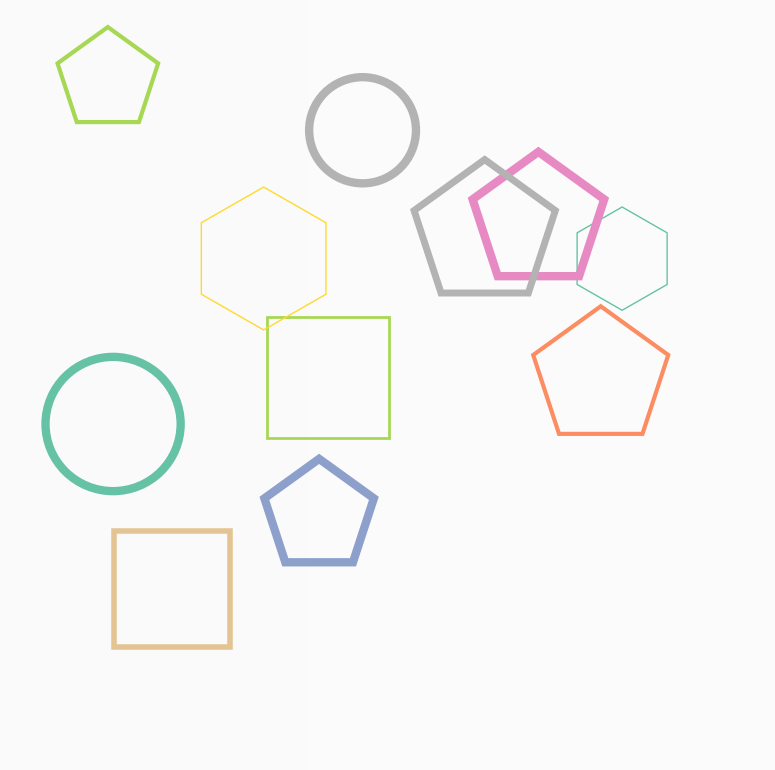[{"shape": "hexagon", "thickness": 0.5, "radius": 0.34, "center": [0.803, 0.664]}, {"shape": "circle", "thickness": 3, "radius": 0.44, "center": [0.146, 0.449]}, {"shape": "pentagon", "thickness": 1.5, "radius": 0.46, "center": [0.775, 0.511]}, {"shape": "pentagon", "thickness": 3, "radius": 0.37, "center": [0.412, 0.33]}, {"shape": "pentagon", "thickness": 3, "radius": 0.45, "center": [0.695, 0.714]}, {"shape": "square", "thickness": 1, "radius": 0.39, "center": [0.423, 0.51]}, {"shape": "pentagon", "thickness": 1.5, "radius": 0.34, "center": [0.139, 0.897]}, {"shape": "hexagon", "thickness": 0.5, "radius": 0.46, "center": [0.34, 0.664]}, {"shape": "square", "thickness": 2, "radius": 0.38, "center": [0.222, 0.235]}, {"shape": "circle", "thickness": 3, "radius": 0.34, "center": [0.468, 0.831]}, {"shape": "pentagon", "thickness": 2.5, "radius": 0.48, "center": [0.625, 0.697]}]